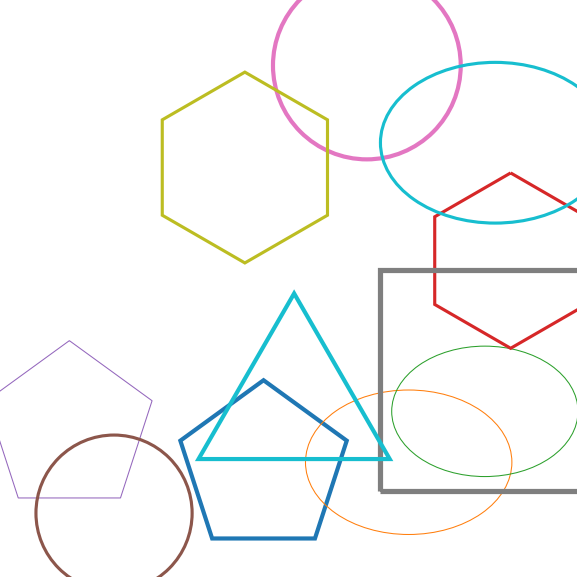[{"shape": "pentagon", "thickness": 2, "radius": 0.76, "center": [0.456, 0.189]}, {"shape": "oval", "thickness": 0.5, "radius": 0.89, "center": [0.708, 0.199]}, {"shape": "oval", "thickness": 0.5, "radius": 0.81, "center": [0.84, 0.287]}, {"shape": "hexagon", "thickness": 1.5, "radius": 0.76, "center": [0.884, 0.548]}, {"shape": "pentagon", "thickness": 0.5, "radius": 0.75, "center": [0.12, 0.259]}, {"shape": "circle", "thickness": 1.5, "radius": 0.68, "center": [0.197, 0.111]}, {"shape": "circle", "thickness": 2, "radius": 0.81, "center": [0.635, 0.886]}, {"shape": "square", "thickness": 2.5, "radius": 0.96, "center": [0.85, 0.34]}, {"shape": "hexagon", "thickness": 1.5, "radius": 0.83, "center": [0.424, 0.709]}, {"shape": "triangle", "thickness": 2, "radius": 0.96, "center": [0.509, 0.3]}, {"shape": "oval", "thickness": 1.5, "radius": 0.99, "center": [0.858, 0.752]}]